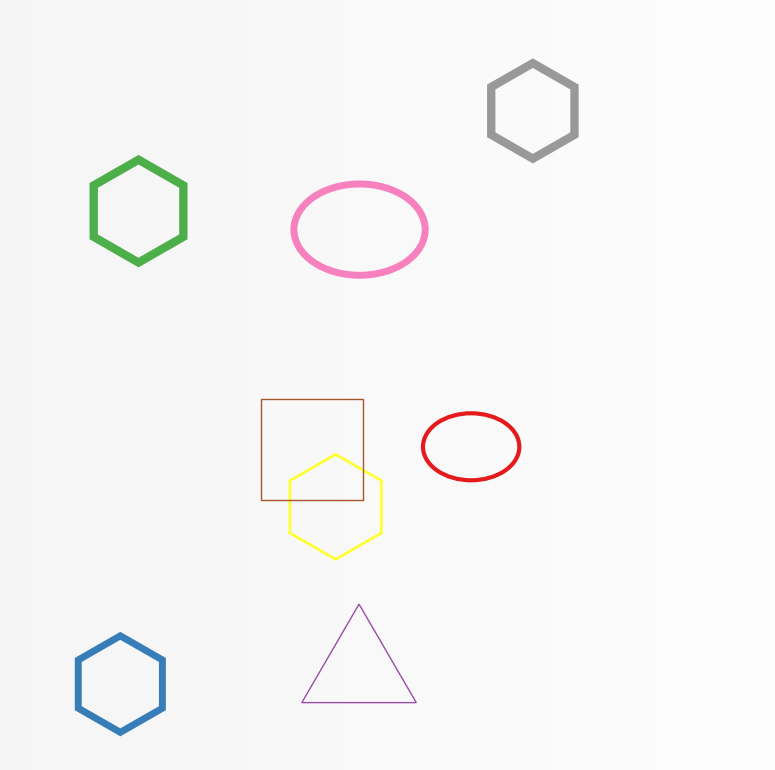[{"shape": "oval", "thickness": 1.5, "radius": 0.31, "center": [0.608, 0.42]}, {"shape": "hexagon", "thickness": 2.5, "radius": 0.31, "center": [0.155, 0.112]}, {"shape": "hexagon", "thickness": 3, "radius": 0.33, "center": [0.179, 0.726]}, {"shape": "triangle", "thickness": 0.5, "radius": 0.43, "center": [0.463, 0.13]}, {"shape": "hexagon", "thickness": 1, "radius": 0.34, "center": [0.433, 0.342]}, {"shape": "square", "thickness": 0.5, "radius": 0.33, "center": [0.403, 0.416]}, {"shape": "oval", "thickness": 2.5, "radius": 0.42, "center": [0.464, 0.702]}, {"shape": "hexagon", "thickness": 3, "radius": 0.31, "center": [0.688, 0.856]}]